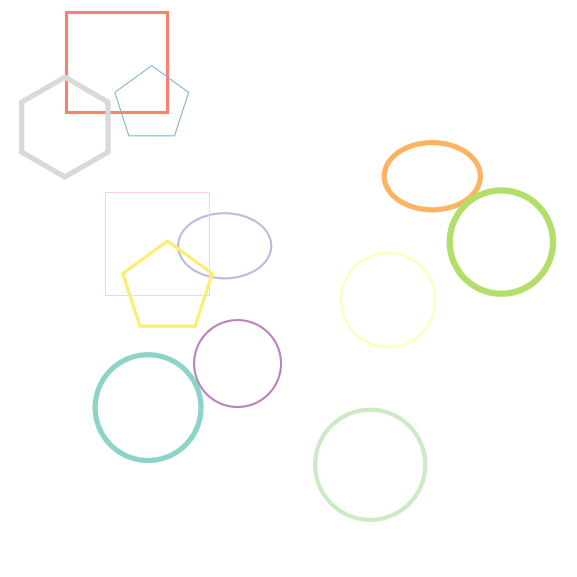[{"shape": "circle", "thickness": 2.5, "radius": 0.46, "center": [0.256, 0.293]}, {"shape": "circle", "thickness": 1, "radius": 0.41, "center": [0.672, 0.48]}, {"shape": "oval", "thickness": 1, "radius": 0.4, "center": [0.389, 0.574]}, {"shape": "square", "thickness": 1.5, "radius": 0.44, "center": [0.202, 0.892]}, {"shape": "pentagon", "thickness": 0.5, "radius": 0.34, "center": [0.263, 0.818]}, {"shape": "oval", "thickness": 2.5, "radius": 0.42, "center": [0.749, 0.694]}, {"shape": "circle", "thickness": 3, "radius": 0.45, "center": [0.868, 0.58]}, {"shape": "square", "thickness": 0.5, "radius": 0.45, "center": [0.272, 0.578]}, {"shape": "hexagon", "thickness": 2.5, "radius": 0.43, "center": [0.112, 0.779]}, {"shape": "circle", "thickness": 1, "radius": 0.38, "center": [0.411, 0.37]}, {"shape": "circle", "thickness": 2, "radius": 0.48, "center": [0.641, 0.194]}, {"shape": "pentagon", "thickness": 1.5, "radius": 0.41, "center": [0.29, 0.5]}]